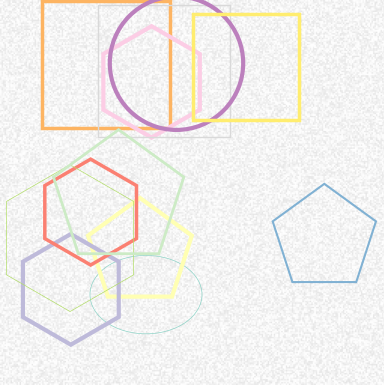[{"shape": "oval", "thickness": 0.5, "radius": 0.73, "center": [0.379, 0.235]}, {"shape": "pentagon", "thickness": 3, "radius": 0.71, "center": [0.363, 0.344]}, {"shape": "hexagon", "thickness": 3, "radius": 0.72, "center": [0.184, 0.248]}, {"shape": "hexagon", "thickness": 2.5, "radius": 0.69, "center": [0.235, 0.449]}, {"shape": "pentagon", "thickness": 1.5, "radius": 0.71, "center": [0.842, 0.381]}, {"shape": "square", "thickness": 2.5, "radius": 0.82, "center": [0.275, 0.832]}, {"shape": "hexagon", "thickness": 0.5, "radius": 0.95, "center": [0.182, 0.381]}, {"shape": "hexagon", "thickness": 3, "radius": 0.72, "center": [0.394, 0.787]}, {"shape": "square", "thickness": 1, "radius": 0.86, "center": [0.425, 0.816]}, {"shape": "circle", "thickness": 3, "radius": 0.87, "center": [0.458, 0.836]}, {"shape": "pentagon", "thickness": 2, "radius": 0.89, "center": [0.308, 0.485]}, {"shape": "square", "thickness": 2.5, "radius": 0.69, "center": [0.639, 0.825]}]